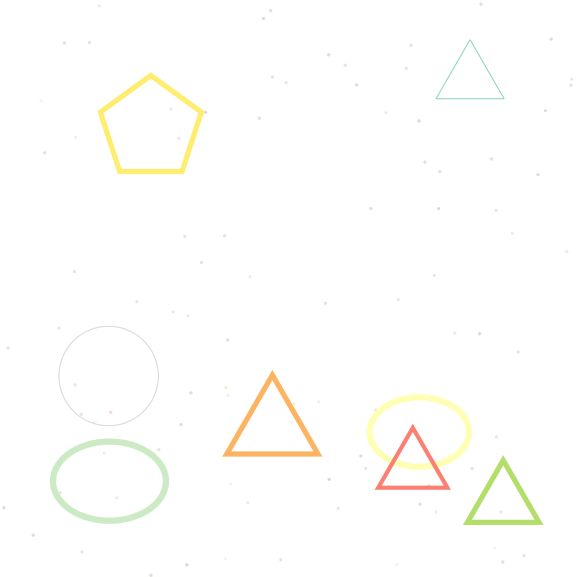[{"shape": "triangle", "thickness": 0.5, "radius": 0.34, "center": [0.814, 0.862]}, {"shape": "oval", "thickness": 3, "radius": 0.43, "center": [0.726, 0.251]}, {"shape": "triangle", "thickness": 2, "radius": 0.35, "center": [0.715, 0.189]}, {"shape": "triangle", "thickness": 2.5, "radius": 0.46, "center": [0.472, 0.259]}, {"shape": "triangle", "thickness": 2.5, "radius": 0.36, "center": [0.871, 0.13]}, {"shape": "circle", "thickness": 0.5, "radius": 0.43, "center": [0.188, 0.348]}, {"shape": "oval", "thickness": 3, "radius": 0.49, "center": [0.19, 0.166]}, {"shape": "pentagon", "thickness": 2.5, "radius": 0.46, "center": [0.261, 0.777]}]